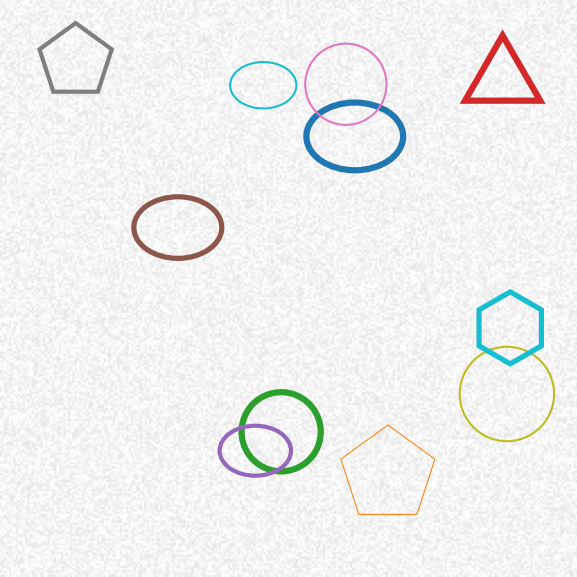[{"shape": "oval", "thickness": 3, "radius": 0.42, "center": [0.614, 0.763]}, {"shape": "pentagon", "thickness": 0.5, "radius": 0.43, "center": [0.672, 0.178]}, {"shape": "circle", "thickness": 3, "radius": 0.34, "center": [0.487, 0.251]}, {"shape": "triangle", "thickness": 3, "radius": 0.38, "center": [0.87, 0.862]}, {"shape": "oval", "thickness": 2, "radius": 0.31, "center": [0.442, 0.219]}, {"shape": "oval", "thickness": 2.5, "radius": 0.38, "center": [0.308, 0.605]}, {"shape": "circle", "thickness": 1, "radius": 0.35, "center": [0.599, 0.853]}, {"shape": "pentagon", "thickness": 2, "radius": 0.33, "center": [0.131, 0.893]}, {"shape": "circle", "thickness": 1, "radius": 0.41, "center": [0.878, 0.317]}, {"shape": "hexagon", "thickness": 2.5, "radius": 0.31, "center": [0.884, 0.431]}, {"shape": "oval", "thickness": 1, "radius": 0.29, "center": [0.456, 0.852]}]